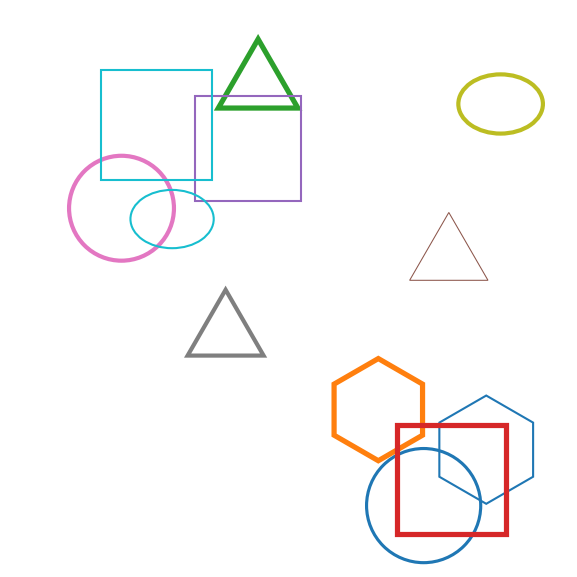[{"shape": "hexagon", "thickness": 1, "radius": 0.47, "center": [0.842, 0.22]}, {"shape": "circle", "thickness": 1.5, "radius": 0.49, "center": [0.734, 0.124]}, {"shape": "hexagon", "thickness": 2.5, "radius": 0.44, "center": [0.655, 0.29]}, {"shape": "triangle", "thickness": 2.5, "radius": 0.4, "center": [0.447, 0.852]}, {"shape": "square", "thickness": 2.5, "radius": 0.47, "center": [0.781, 0.168]}, {"shape": "square", "thickness": 1, "radius": 0.46, "center": [0.429, 0.742]}, {"shape": "triangle", "thickness": 0.5, "radius": 0.39, "center": [0.777, 0.553]}, {"shape": "circle", "thickness": 2, "radius": 0.45, "center": [0.21, 0.639]}, {"shape": "triangle", "thickness": 2, "radius": 0.38, "center": [0.391, 0.421]}, {"shape": "oval", "thickness": 2, "radius": 0.37, "center": [0.867, 0.819]}, {"shape": "oval", "thickness": 1, "radius": 0.36, "center": [0.298, 0.62]}, {"shape": "square", "thickness": 1, "radius": 0.48, "center": [0.27, 0.783]}]